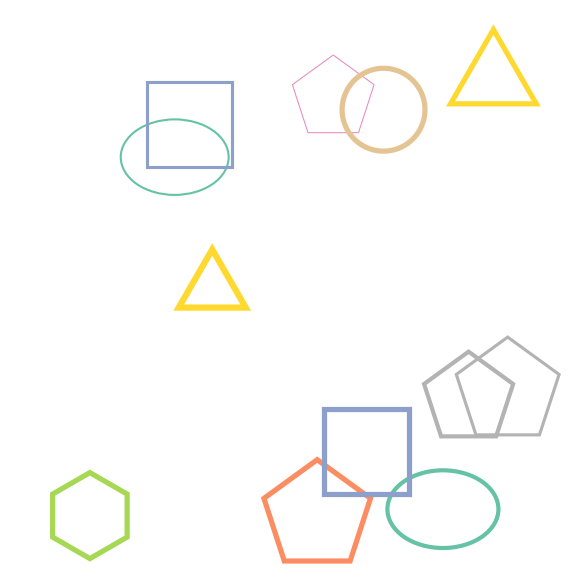[{"shape": "oval", "thickness": 2, "radius": 0.48, "center": [0.767, 0.117]}, {"shape": "oval", "thickness": 1, "radius": 0.47, "center": [0.303, 0.727]}, {"shape": "pentagon", "thickness": 2.5, "radius": 0.48, "center": [0.549, 0.106]}, {"shape": "square", "thickness": 1.5, "radius": 0.37, "center": [0.328, 0.784]}, {"shape": "square", "thickness": 2.5, "radius": 0.37, "center": [0.635, 0.217]}, {"shape": "pentagon", "thickness": 0.5, "radius": 0.37, "center": [0.577, 0.829]}, {"shape": "hexagon", "thickness": 2.5, "radius": 0.37, "center": [0.156, 0.106]}, {"shape": "triangle", "thickness": 3, "radius": 0.34, "center": [0.368, 0.5]}, {"shape": "triangle", "thickness": 2.5, "radius": 0.43, "center": [0.854, 0.862]}, {"shape": "circle", "thickness": 2.5, "radius": 0.36, "center": [0.664, 0.809]}, {"shape": "pentagon", "thickness": 2, "radius": 0.41, "center": [0.811, 0.309]}, {"shape": "pentagon", "thickness": 1.5, "radius": 0.47, "center": [0.879, 0.322]}]